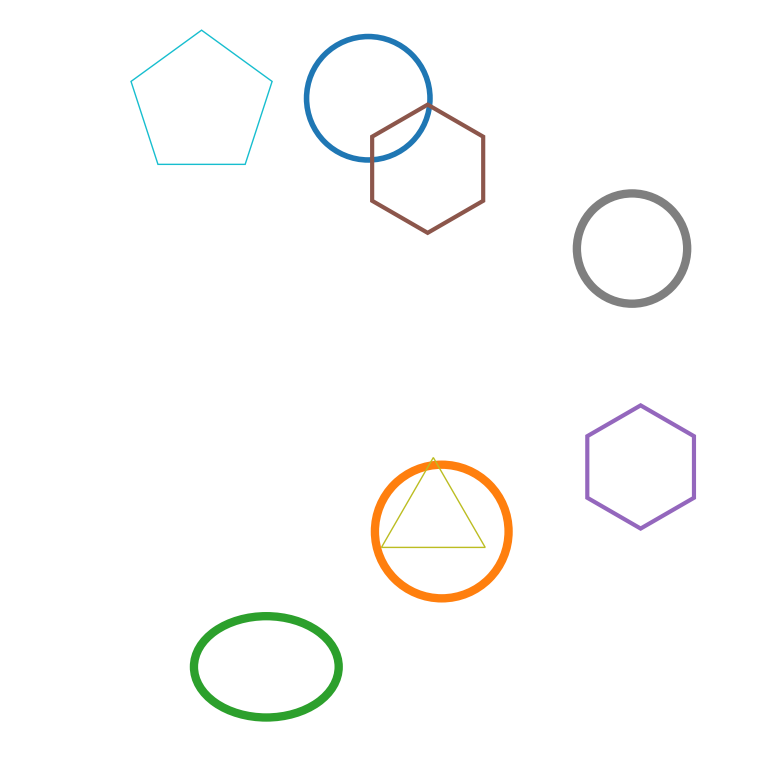[{"shape": "circle", "thickness": 2, "radius": 0.4, "center": [0.478, 0.872]}, {"shape": "circle", "thickness": 3, "radius": 0.43, "center": [0.574, 0.31]}, {"shape": "oval", "thickness": 3, "radius": 0.47, "center": [0.346, 0.134]}, {"shape": "hexagon", "thickness": 1.5, "radius": 0.4, "center": [0.832, 0.394]}, {"shape": "hexagon", "thickness": 1.5, "radius": 0.42, "center": [0.555, 0.781]}, {"shape": "circle", "thickness": 3, "radius": 0.36, "center": [0.821, 0.677]}, {"shape": "triangle", "thickness": 0.5, "radius": 0.39, "center": [0.563, 0.328]}, {"shape": "pentagon", "thickness": 0.5, "radius": 0.48, "center": [0.262, 0.864]}]